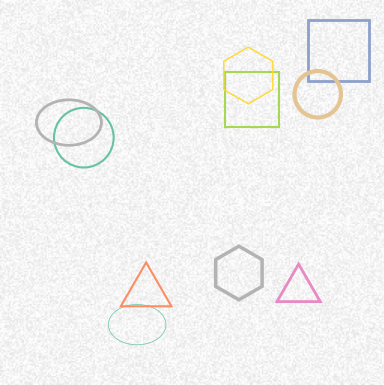[{"shape": "oval", "thickness": 0.5, "radius": 0.37, "center": [0.356, 0.157]}, {"shape": "circle", "thickness": 1.5, "radius": 0.39, "center": [0.218, 0.642]}, {"shape": "triangle", "thickness": 1.5, "radius": 0.38, "center": [0.38, 0.242]}, {"shape": "square", "thickness": 2, "radius": 0.39, "center": [0.88, 0.869]}, {"shape": "triangle", "thickness": 2, "radius": 0.32, "center": [0.776, 0.249]}, {"shape": "square", "thickness": 1.5, "radius": 0.35, "center": [0.654, 0.741]}, {"shape": "hexagon", "thickness": 1, "radius": 0.37, "center": [0.645, 0.804]}, {"shape": "circle", "thickness": 3, "radius": 0.3, "center": [0.825, 0.755]}, {"shape": "oval", "thickness": 2, "radius": 0.42, "center": [0.179, 0.682]}, {"shape": "hexagon", "thickness": 2.5, "radius": 0.35, "center": [0.62, 0.291]}]